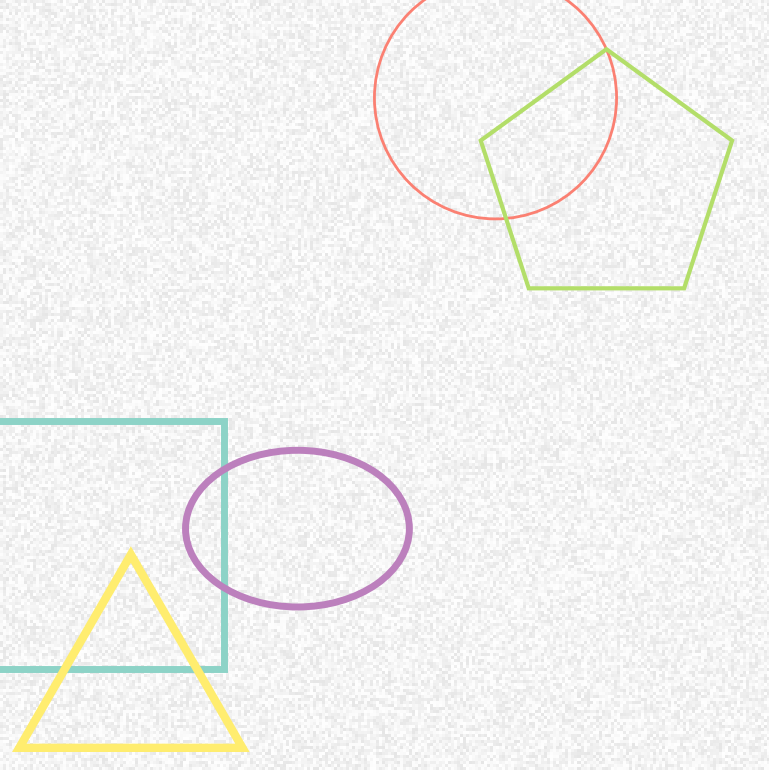[{"shape": "square", "thickness": 2.5, "radius": 0.81, "center": [0.13, 0.292]}, {"shape": "circle", "thickness": 1, "radius": 0.79, "center": [0.644, 0.873]}, {"shape": "pentagon", "thickness": 1.5, "radius": 0.86, "center": [0.788, 0.764]}, {"shape": "oval", "thickness": 2.5, "radius": 0.73, "center": [0.386, 0.313]}, {"shape": "triangle", "thickness": 3, "radius": 0.84, "center": [0.17, 0.112]}]